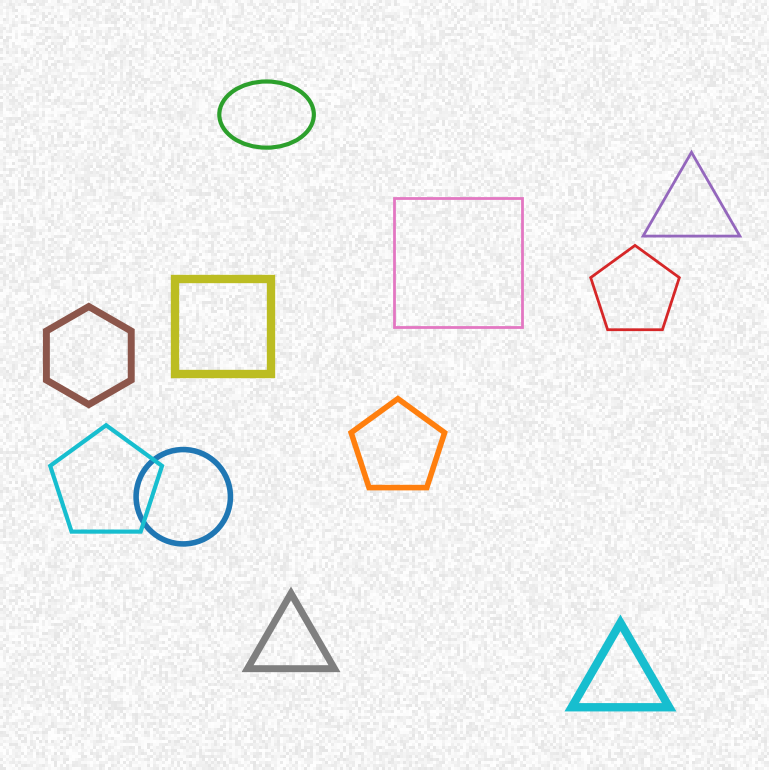[{"shape": "circle", "thickness": 2, "radius": 0.31, "center": [0.238, 0.355]}, {"shape": "pentagon", "thickness": 2, "radius": 0.32, "center": [0.517, 0.418]}, {"shape": "oval", "thickness": 1.5, "radius": 0.31, "center": [0.346, 0.851]}, {"shape": "pentagon", "thickness": 1, "radius": 0.3, "center": [0.825, 0.621]}, {"shape": "triangle", "thickness": 1, "radius": 0.36, "center": [0.898, 0.73]}, {"shape": "hexagon", "thickness": 2.5, "radius": 0.32, "center": [0.115, 0.538]}, {"shape": "square", "thickness": 1, "radius": 0.42, "center": [0.595, 0.659]}, {"shape": "triangle", "thickness": 2.5, "radius": 0.33, "center": [0.378, 0.164]}, {"shape": "square", "thickness": 3, "radius": 0.31, "center": [0.29, 0.576]}, {"shape": "pentagon", "thickness": 1.5, "radius": 0.38, "center": [0.138, 0.371]}, {"shape": "triangle", "thickness": 3, "radius": 0.37, "center": [0.806, 0.118]}]